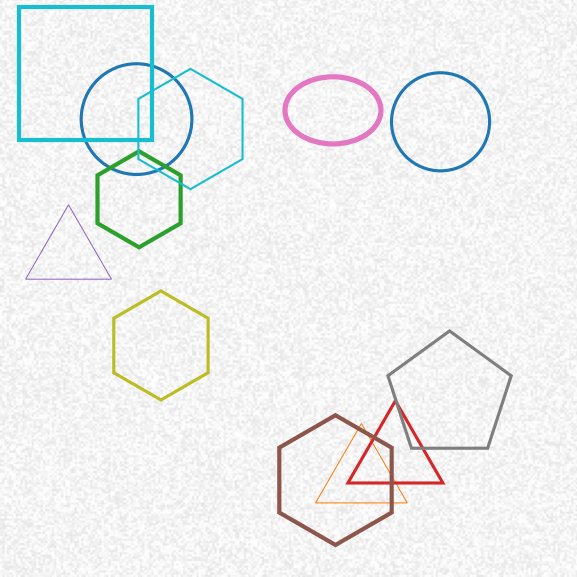[{"shape": "circle", "thickness": 1.5, "radius": 0.48, "center": [0.236, 0.793]}, {"shape": "circle", "thickness": 1.5, "radius": 0.42, "center": [0.763, 0.788]}, {"shape": "triangle", "thickness": 0.5, "radius": 0.46, "center": [0.626, 0.174]}, {"shape": "hexagon", "thickness": 2, "radius": 0.42, "center": [0.241, 0.654]}, {"shape": "triangle", "thickness": 1.5, "radius": 0.47, "center": [0.685, 0.21]}, {"shape": "triangle", "thickness": 0.5, "radius": 0.43, "center": [0.119, 0.559]}, {"shape": "hexagon", "thickness": 2, "radius": 0.56, "center": [0.581, 0.168]}, {"shape": "oval", "thickness": 2.5, "radius": 0.42, "center": [0.577, 0.808]}, {"shape": "pentagon", "thickness": 1.5, "radius": 0.56, "center": [0.778, 0.314]}, {"shape": "hexagon", "thickness": 1.5, "radius": 0.47, "center": [0.279, 0.401]}, {"shape": "square", "thickness": 2, "radius": 0.58, "center": [0.148, 0.872]}, {"shape": "hexagon", "thickness": 1, "radius": 0.52, "center": [0.33, 0.776]}]